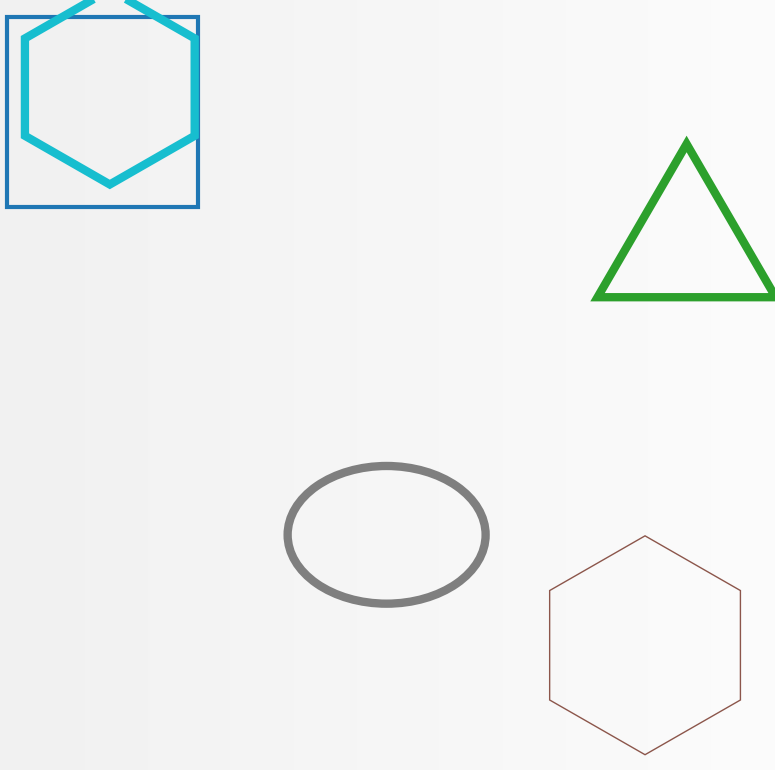[{"shape": "square", "thickness": 1.5, "radius": 0.62, "center": [0.132, 0.854]}, {"shape": "triangle", "thickness": 3, "radius": 0.66, "center": [0.886, 0.68]}, {"shape": "hexagon", "thickness": 0.5, "radius": 0.71, "center": [0.832, 0.162]}, {"shape": "oval", "thickness": 3, "radius": 0.64, "center": [0.499, 0.305]}, {"shape": "hexagon", "thickness": 3, "radius": 0.63, "center": [0.142, 0.887]}]